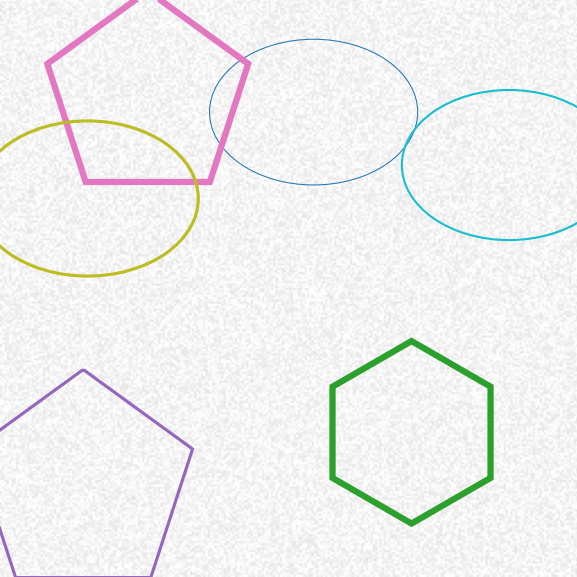[{"shape": "oval", "thickness": 0.5, "radius": 0.9, "center": [0.543, 0.805]}, {"shape": "hexagon", "thickness": 3, "radius": 0.79, "center": [0.713, 0.251]}, {"shape": "pentagon", "thickness": 1.5, "radius": 1.0, "center": [0.144, 0.16]}, {"shape": "pentagon", "thickness": 3, "radius": 0.91, "center": [0.256, 0.832]}, {"shape": "oval", "thickness": 1.5, "radius": 0.96, "center": [0.151, 0.655]}, {"shape": "oval", "thickness": 1, "radius": 0.93, "center": [0.881, 0.713]}]